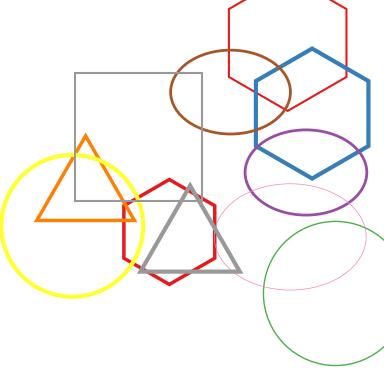[{"shape": "hexagon", "thickness": 2.5, "radius": 0.68, "center": [0.44, 0.397]}, {"shape": "hexagon", "thickness": 1.5, "radius": 0.88, "center": [0.747, 0.888]}, {"shape": "hexagon", "thickness": 3, "radius": 0.84, "center": [0.811, 0.705]}, {"shape": "circle", "thickness": 1, "radius": 0.94, "center": [0.871, 0.238]}, {"shape": "oval", "thickness": 2, "radius": 0.79, "center": [0.795, 0.552]}, {"shape": "triangle", "thickness": 2.5, "radius": 0.73, "center": [0.222, 0.501]}, {"shape": "circle", "thickness": 3, "radius": 0.92, "center": [0.188, 0.413]}, {"shape": "oval", "thickness": 2, "radius": 0.78, "center": [0.599, 0.761]}, {"shape": "oval", "thickness": 0.5, "radius": 0.99, "center": [0.754, 0.385]}, {"shape": "triangle", "thickness": 3, "radius": 0.74, "center": [0.494, 0.369]}, {"shape": "square", "thickness": 1.5, "radius": 0.83, "center": [0.361, 0.644]}]